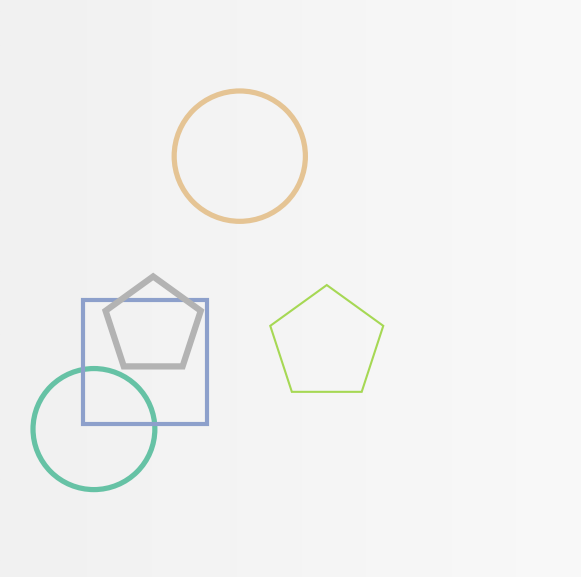[{"shape": "circle", "thickness": 2.5, "radius": 0.52, "center": [0.162, 0.256]}, {"shape": "square", "thickness": 2, "radius": 0.54, "center": [0.249, 0.373]}, {"shape": "pentagon", "thickness": 1, "radius": 0.51, "center": [0.562, 0.403]}, {"shape": "circle", "thickness": 2.5, "radius": 0.56, "center": [0.413, 0.729]}, {"shape": "pentagon", "thickness": 3, "radius": 0.43, "center": [0.264, 0.434]}]